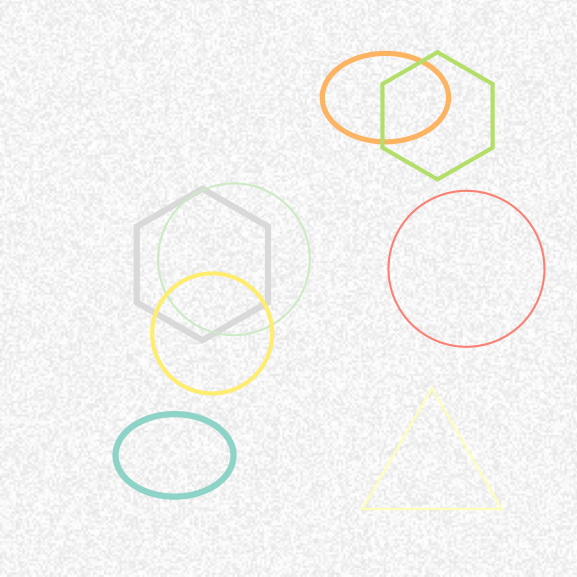[{"shape": "oval", "thickness": 3, "radius": 0.51, "center": [0.302, 0.211]}, {"shape": "triangle", "thickness": 1, "radius": 0.7, "center": [0.748, 0.187]}, {"shape": "circle", "thickness": 1, "radius": 0.68, "center": [0.808, 0.534]}, {"shape": "oval", "thickness": 2.5, "radius": 0.55, "center": [0.667, 0.83]}, {"shape": "hexagon", "thickness": 2, "radius": 0.55, "center": [0.758, 0.799]}, {"shape": "hexagon", "thickness": 3, "radius": 0.66, "center": [0.35, 0.541]}, {"shape": "circle", "thickness": 1, "radius": 0.66, "center": [0.405, 0.55]}, {"shape": "circle", "thickness": 2, "radius": 0.52, "center": [0.367, 0.422]}]